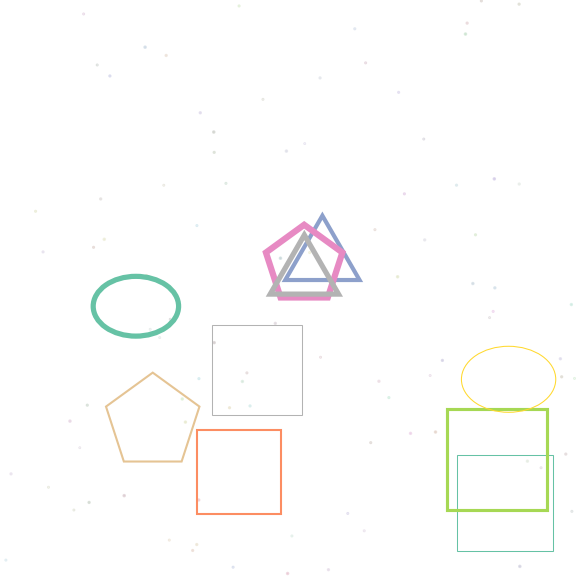[{"shape": "square", "thickness": 0.5, "radius": 0.41, "center": [0.874, 0.128]}, {"shape": "oval", "thickness": 2.5, "radius": 0.37, "center": [0.235, 0.469]}, {"shape": "square", "thickness": 1, "radius": 0.36, "center": [0.414, 0.182]}, {"shape": "triangle", "thickness": 2, "radius": 0.37, "center": [0.558, 0.551]}, {"shape": "pentagon", "thickness": 3, "radius": 0.35, "center": [0.527, 0.54]}, {"shape": "square", "thickness": 1.5, "radius": 0.43, "center": [0.861, 0.203]}, {"shape": "oval", "thickness": 0.5, "radius": 0.41, "center": [0.881, 0.342]}, {"shape": "pentagon", "thickness": 1, "radius": 0.43, "center": [0.264, 0.269]}, {"shape": "triangle", "thickness": 2.5, "radius": 0.34, "center": [0.527, 0.524]}, {"shape": "square", "thickness": 0.5, "radius": 0.39, "center": [0.445, 0.358]}]